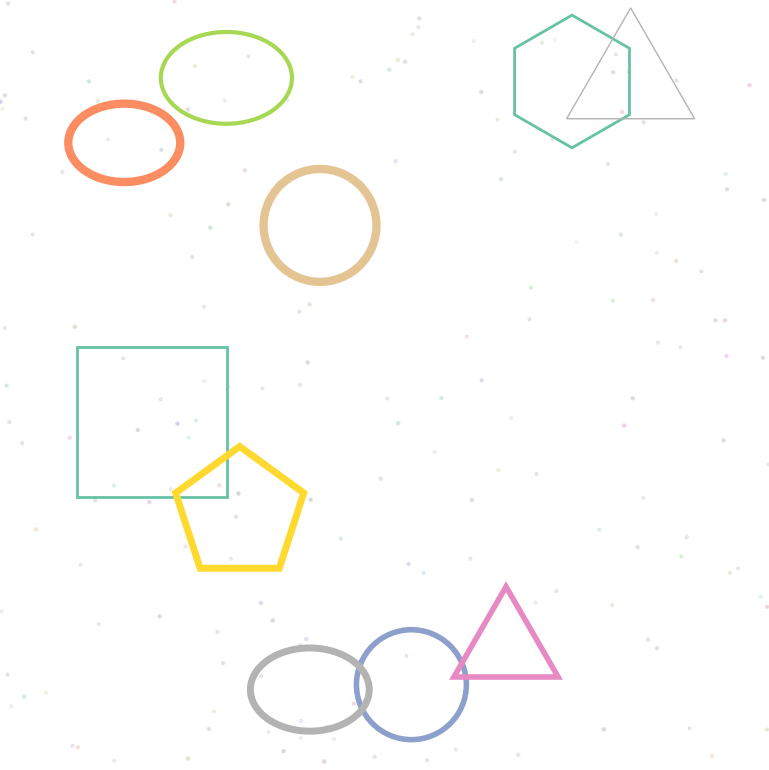[{"shape": "square", "thickness": 1, "radius": 0.49, "center": [0.197, 0.452]}, {"shape": "hexagon", "thickness": 1, "radius": 0.43, "center": [0.743, 0.894]}, {"shape": "oval", "thickness": 3, "radius": 0.36, "center": [0.161, 0.815]}, {"shape": "circle", "thickness": 2, "radius": 0.36, "center": [0.534, 0.111]}, {"shape": "triangle", "thickness": 2, "radius": 0.39, "center": [0.657, 0.16]}, {"shape": "oval", "thickness": 1.5, "radius": 0.43, "center": [0.294, 0.899]}, {"shape": "pentagon", "thickness": 2.5, "radius": 0.44, "center": [0.311, 0.333]}, {"shape": "circle", "thickness": 3, "radius": 0.37, "center": [0.416, 0.707]}, {"shape": "oval", "thickness": 2.5, "radius": 0.39, "center": [0.402, 0.104]}, {"shape": "triangle", "thickness": 0.5, "radius": 0.48, "center": [0.819, 0.894]}]